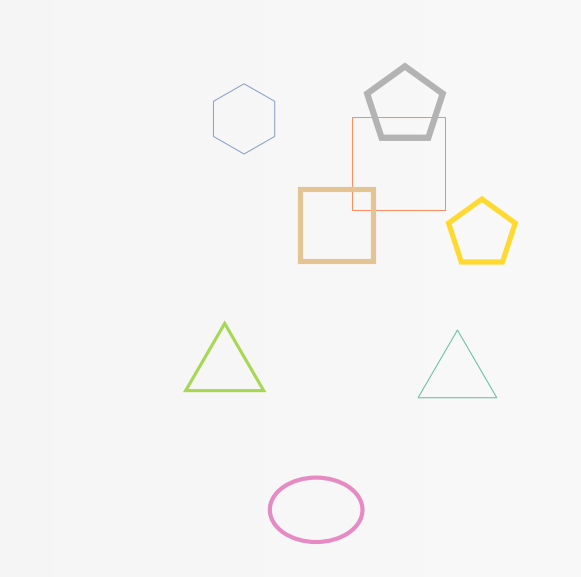[{"shape": "triangle", "thickness": 0.5, "radius": 0.39, "center": [0.787, 0.349]}, {"shape": "square", "thickness": 0.5, "radius": 0.4, "center": [0.685, 0.716]}, {"shape": "hexagon", "thickness": 0.5, "radius": 0.3, "center": [0.42, 0.793]}, {"shape": "oval", "thickness": 2, "radius": 0.4, "center": [0.544, 0.116]}, {"shape": "triangle", "thickness": 1.5, "radius": 0.39, "center": [0.387, 0.362]}, {"shape": "pentagon", "thickness": 2.5, "radius": 0.3, "center": [0.829, 0.594]}, {"shape": "square", "thickness": 2.5, "radius": 0.31, "center": [0.579, 0.609]}, {"shape": "pentagon", "thickness": 3, "radius": 0.34, "center": [0.697, 0.816]}]